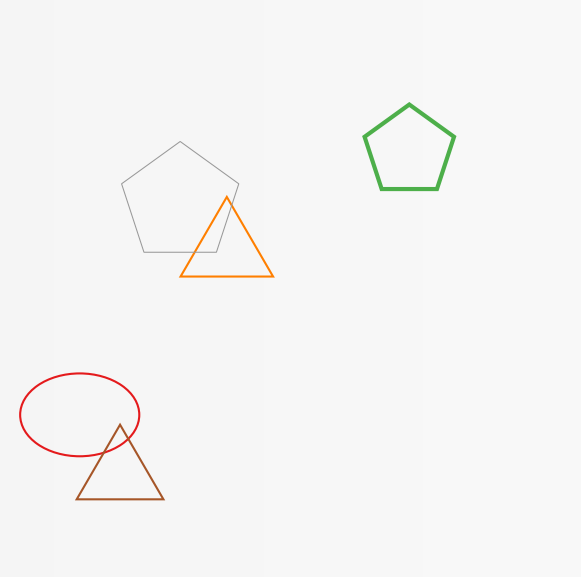[{"shape": "oval", "thickness": 1, "radius": 0.51, "center": [0.137, 0.281]}, {"shape": "pentagon", "thickness": 2, "radius": 0.4, "center": [0.704, 0.737]}, {"shape": "triangle", "thickness": 1, "radius": 0.46, "center": [0.39, 0.566]}, {"shape": "triangle", "thickness": 1, "radius": 0.43, "center": [0.207, 0.178]}, {"shape": "pentagon", "thickness": 0.5, "radius": 0.53, "center": [0.31, 0.648]}]